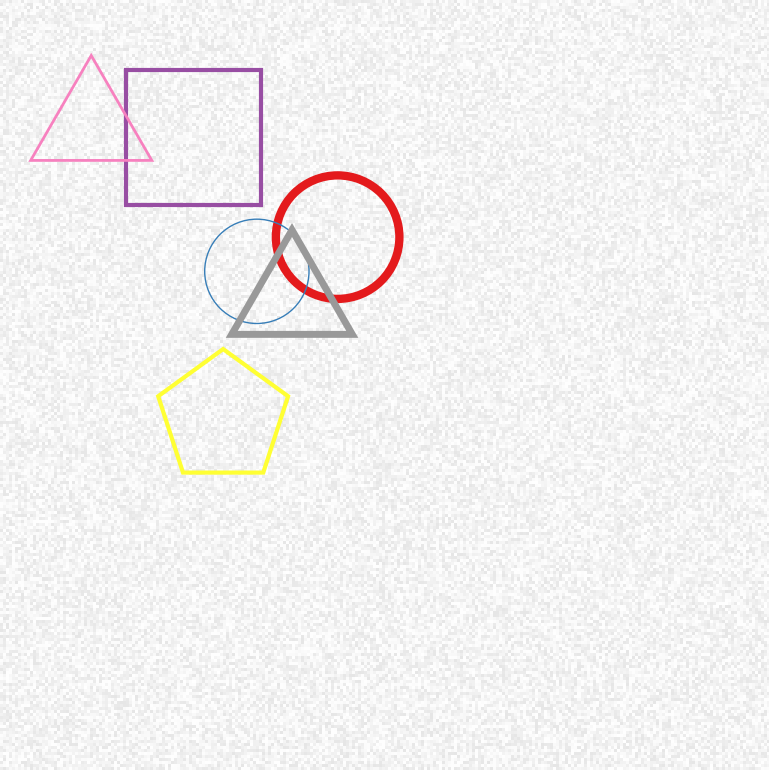[{"shape": "circle", "thickness": 3, "radius": 0.4, "center": [0.438, 0.692]}, {"shape": "circle", "thickness": 0.5, "radius": 0.34, "center": [0.334, 0.648]}, {"shape": "square", "thickness": 1.5, "radius": 0.44, "center": [0.251, 0.822]}, {"shape": "pentagon", "thickness": 1.5, "radius": 0.44, "center": [0.29, 0.458]}, {"shape": "triangle", "thickness": 1, "radius": 0.45, "center": [0.118, 0.837]}, {"shape": "triangle", "thickness": 2.5, "radius": 0.45, "center": [0.379, 0.611]}]